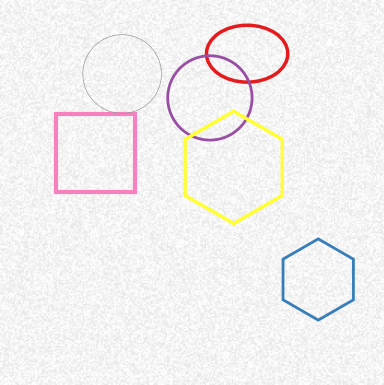[{"shape": "oval", "thickness": 2.5, "radius": 0.53, "center": [0.642, 0.861]}, {"shape": "hexagon", "thickness": 2, "radius": 0.53, "center": [0.827, 0.274]}, {"shape": "circle", "thickness": 2, "radius": 0.55, "center": [0.545, 0.746]}, {"shape": "hexagon", "thickness": 2.5, "radius": 0.73, "center": [0.607, 0.565]}, {"shape": "square", "thickness": 3, "radius": 0.51, "center": [0.248, 0.603]}, {"shape": "circle", "thickness": 0.5, "radius": 0.51, "center": [0.317, 0.808]}]